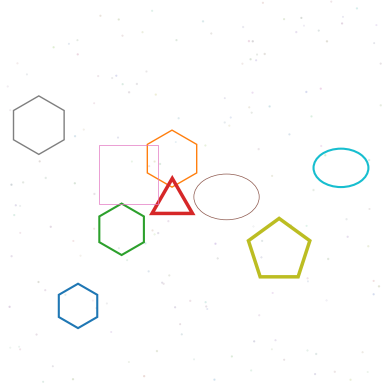[{"shape": "hexagon", "thickness": 1.5, "radius": 0.29, "center": [0.203, 0.205]}, {"shape": "hexagon", "thickness": 1, "radius": 0.37, "center": [0.447, 0.588]}, {"shape": "hexagon", "thickness": 1.5, "radius": 0.33, "center": [0.316, 0.404]}, {"shape": "triangle", "thickness": 2.5, "radius": 0.3, "center": [0.447, 0.476]}, {"shape": "oval", "thickness": 0.5, "radius": 0.42, "center": [0.588, 0.489]}, {"shape": "square", "thickness": 0.5, "radius": 0.38, "center": [0.335, 0.548]}, {"shape": "hexagon", "thickness": 1, "radius": 0.38, "center": [0.101, 0.675]}, {"shape": "pentagon", "thickness": 2.5, "radius": 0.42, "center": [0.725, 0.349]}, {"shape": "oval", "thickness": 1.5, "radius": 0.36, "center": [0.886, 0.564]}]